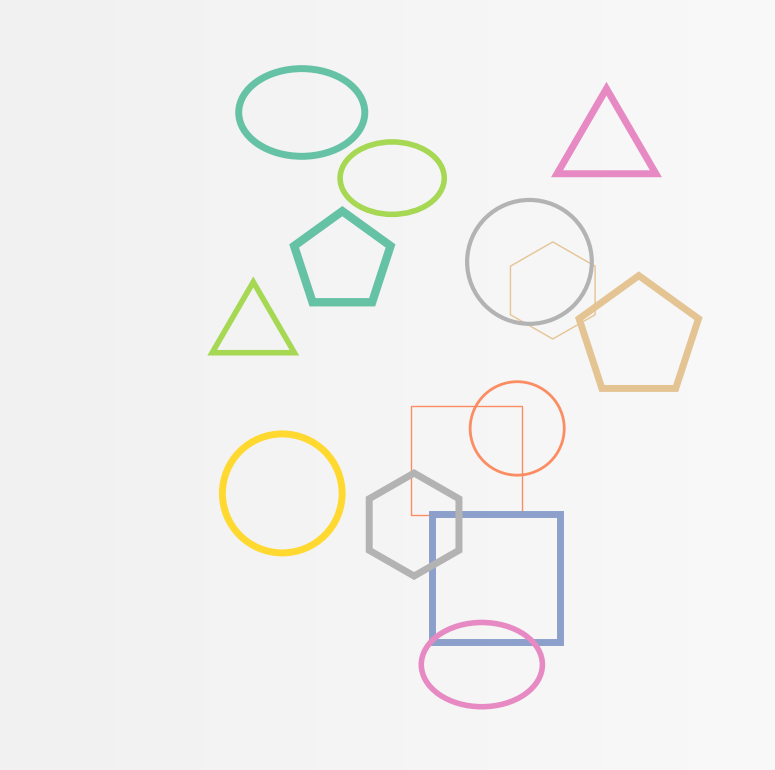[{"shape": "oval", "thickness": 2.5, "radius": 0.41, "center": [0.389, 0.854]}, {"shape": "pentagon", "thickness": 3, "radius": 0.33, "center": [0.442, 0.66]}, {"shape": "square", "thickness": 0.5, "radius": 0.36, "center": [0.602, 0.402]}, {"shape": "circle", "thickness": 1, "radius": 0.3, "center": [0.667, 0.444]}, {"shape": "square", "thickness": 2.5, "radius": 0.41, "center": [0.64, 0.249]}, {"shape": "oval", "thickness": 2, "radius": 0.39, "center": [0.622, 0.137]}, {"shape": "triangle", "thickness": 2.5, "radius": 0.37, "center": [0.783, 0.811]}, {"shape": "oval", "thickness": 2, "radius": 0.34, "center": [0.506, 0.769]}, {"shape": "triangle", "thickness": 2, "radius": 0.31, "center": [0.327, 0.573]}, {"shape": "circle", "thickness": 2.5, "radius": 0.39, "center": [0.364, 0.359]}, {"shape": "pentagon", "thickness": 2.5, "radius": 0.41, "center": [0.824, 0.561]}, {"shape": "hexagon", "thickness": 0.5, "radius": 0.32, "center": [0.713, 0.623]}, {"shape": "hexagon", "thickness": 2.5, "radius": 0.33, "center": [0.534, 0.319]}, {"shape": "circle", "thickness": 1.5, "radius": 0.4, "center": [0.683, 0.66]}]